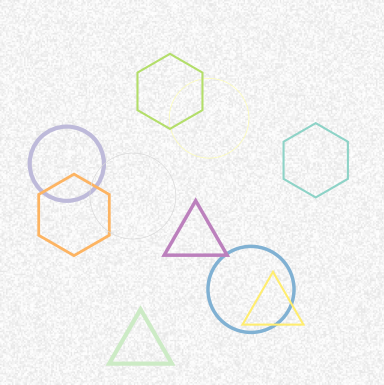[{"shape": "hexagon", "thickness": 1.5, "radius": 0.48, "center": [0.82, 0.584]}, {"shape": "circle", "thickness": 0.5, "radius": 0.52, "center": [0.543, 0.693]}, {"shape": "circle", "thickness": 3, "radius": 0.48, "center": [0.174, 0.575]}, {"shape": "circle", "thickness": 2.5, "radius": 0.56, "center": [0.652, 0.248]}, {"shape": "hexagon", "thickness": 2, "radius": 0.53, "center": [0.192, 0.442]}, {"shape": "hexagon", "thickness": 1.5, "radius": 0.49, "center": [0.441, 0.763]}, {"shape": "circle", "thickness": 0.5, "radius": 0.56, "center": [0.345, 0.491]}, {"shape": "triangle", "thickness": 2.5, "radius": 0.47, "center": [0.508, 0.384]}, {"shape": "triangle", "thickness": 3, "radius": 0.47, "center": [0.365, 0.103]}, {"shape": "triangle", "thickness": 1.5, "radius": 0.46, "center": [0.709, 0.203]}]